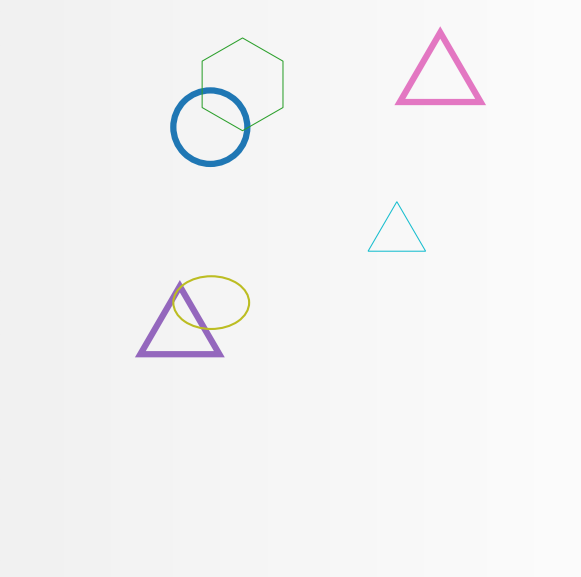[{"shape": "circle", "thickness": 3, "radius": 0.32, "center": [0.362, 0.779]}, {"shape": "hexagon", "thickness": 0.5, "radius": 0.4, "center": [0.417, 0.853]}, {"shape": "triangle", "thickness": 3, "radius": 0.39, "center": [0.309, 0.425]}, {"shape": "triangle", "thickness": 3, "radius": 0.4, "center": [0.757, 0.863]}, {"shape": "oval", "thickness": 1, "radius": 0.33, "center": [0.363, 0.475]}, {"shape": "triangle", "thickness": 0.5, "radius": 0.29, "center": [0.683, 0.593]}]